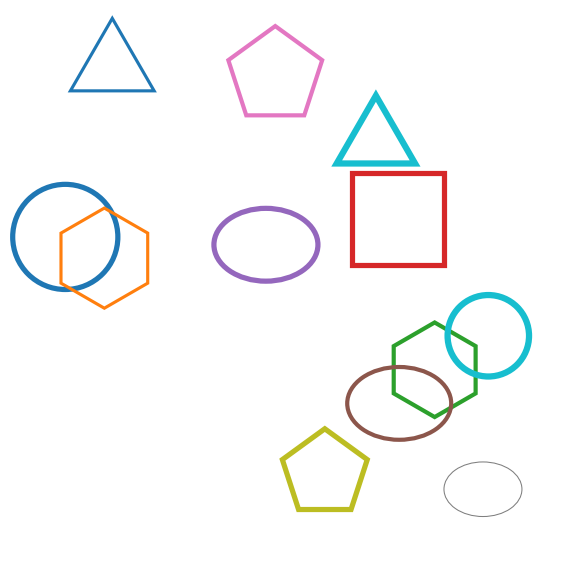[{"shape": "circle", "thickness": 2.5, "radius": 0.46, "center": [0.113, 0.589]}, {"shape": "triangle", "thickness": 1.5, "radius": 0.42, "center": [0.194, 0.884]}, {"shape": "hexagon", "thickness": 1.5, "radius": 0.43, "center": [0.181, 0.552]}, {"shape": "hexagon", "thickness": 2, "radius": 0.41, "center": [0.753, 0.359]}, {"shape": "square", "thickness": 2.5, "radius": 0.4, "center": [0.689, 0.62]}, {"shape": "oval", "thickness": 2.5, "radius": 0.45, "center": [0.46, 0.575]}, {"shape": "oval", "thickness": 2, "radius": 0.45, "center": [0.691, 0.301]}, {"shape": "pentagon", "thickness": 2, "radius": 0.43, "center": [0.477, 0.869]}, {"shape": "oval", "thickness": 0.5, "radius": 0.34, "center": [0.836, 0.152]}, {"shape": "pentagon", "thickness": 2.5, "radius": 0.39, "center": [0.562, 0.179]}, {"shape": "triangle", "thickness": 3, "radius": 0.39, "center": [0.651, 0.755]}, {"shape": "circle", "thickness": 3, "radius": 0.35, "center": [0.846, 0.418]}]